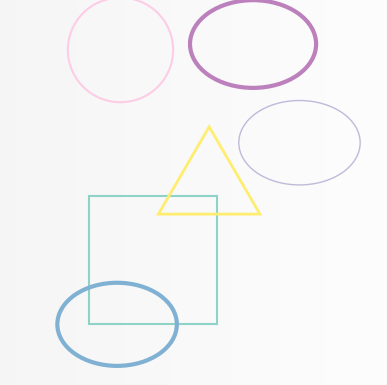[{"shape": "square", "thickness": 1.5, "radius": 0.83, "center": [0.395, 0.325]}, {"shape": "oval", "thickness": 1, "radius": 0.78, "center": [0.773, 0.629]}, {"shape": "oval", "thickness": 3, "radius": 0.77, "center": [0.302, 0.158]}, {"shape": "circle", "thickness": 1.5, "radius": 0.68, "center": [0.311, 0.87]}, {"shape": "oval", "thickness": 3, "radius": 0.81, "center": [0.653, 0.886]}, {"shape": "triangle", "thickness": 2, "radius": 0.76, "center": [0.54, 0.519]}]